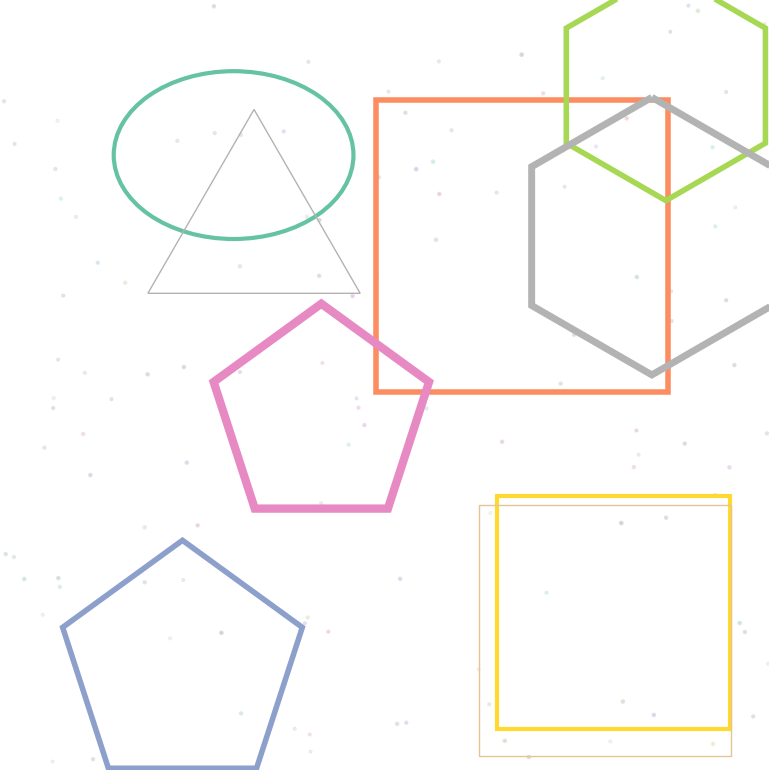[{"shape": "oval", "thickness": 1.5, "radius": 0.78, "center": [0.303, 0.799]}, {"shape": "square", "thickness": 2, "radius": 0.95, "center": [0.678, 0.68]}, {"shape": "pentagon", "thickness": 2, "radius": 0.82, "center": [0.237, 0.135]}, {"shape": "pentagon", "thickness": 3, "radius": 0.74, "center": [0.417, 0.458]}, {"shape": "hexagon", "thickness": 2, "radius": 0.75, "center": [0.865, 0.889]}, {"shape": "square", "thickness": 1.5, "radius": 0.76, "center": [0.797, 0.205]}, {"shape": "square", "thickness": 0.5, "radius": 0.82, "center": [0.786, 0.181]}, {"shape": "triangle", "thickness": 0.5, "radius": 0.8, "center": [0.33, 0.699]}, {"shape": "hexagon", "thickness": 2.5, "radius": 0.9, "center": [0.847, 0.693]}]